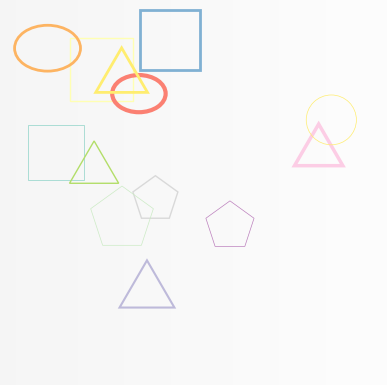[{"shape": "square", "thickness": 0.5, "radius": 0.36, "center": [0.144, 0.604]}, {"shape": "square", "thickness": 1, "radius": 0.4, "center": [0.261, 0.819]}, {"shape": "triangle", "thickness": 1.5, "radius": 0.41, "center": [0.379, 0.242]}, {"shape": "oval", "thickness": 3, "radius": 0.34, "center": [0.359, 0.757]}, {"shape": "square", "thickness": 2, "radius": 0.39, "center": [0.439, 0.896]}, {"shape": "oval", "thickness": 2, "radius": 0.43, "center": [0.123, 0.875]}, {"shape": "triangle", "thickness": 1, "radius": 0.37, "center": [0.243, 0.561]}, {"shape": "triangle", "thickness": 2.5, "radius": 0.36, "center": [0.822, 0.606]}, {"shape": "pentagon", "thickness": 1, "radius": 0.31, "center": [0.401, 0.483]}, {"shape": "pentagon", "thickness": 0.5, "radius": 0.33, "center": [0.593, 0.413]}, {"shape": "pentagon", "thickness": 0.5, "radius": 0.43, "center": [0.315, 0.432]}, {"shape": "circle", "thickness": 0.5, "radius": 0.32, "center": [0.855, 0.689]}, {"shape": "triangle", "thickness": 2, "radius": 0.39, "center": [0.314, 0.799]}]